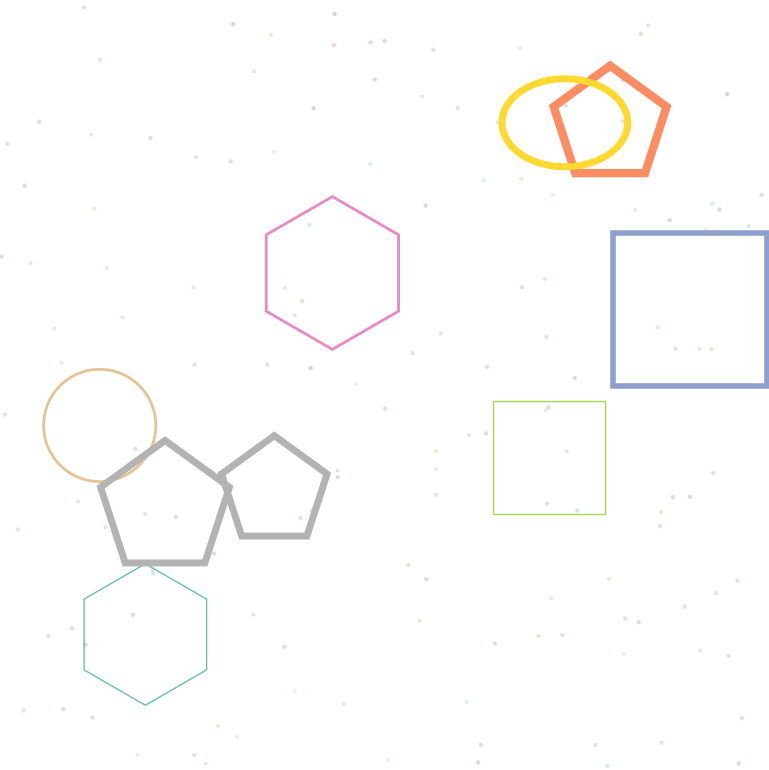[{"shape": "hexagon", "thickness": 0.5, "radius": 0.46, "center": [0.189, 0.176]}, {"shape": "pentagon", "thickness": 3, "radius": 0.39, "center": [0.792, 0.838]}, {"shape": "square", "thickness": 2, "radius": 0.5, "center": [0.896, 0.598]}, {"shape": "hexagon", "thickness": 1, "radius": 0.5, "center": [0.432, 0.645]}, {"shape": "square", "thickness": 0.5, "radius": 0.36, "center": [0.713, 0.406]}, {"shape": "oval", "thickness": 2.5, "radius": 0.41, "center": [0.734, 0.841]}, {"shape": "circle", "thickness": 1, "radius": 0.36, "center": [0.13, 0.447]}, {"shape": "pentagon", "thickness": 2.5, "radius": 0.44, "center": [0.214, 0.34]}, {"shape": "pentagon", "thickness": 2.5, "radius": 0.36, "center": [0.356, 0.362]}]